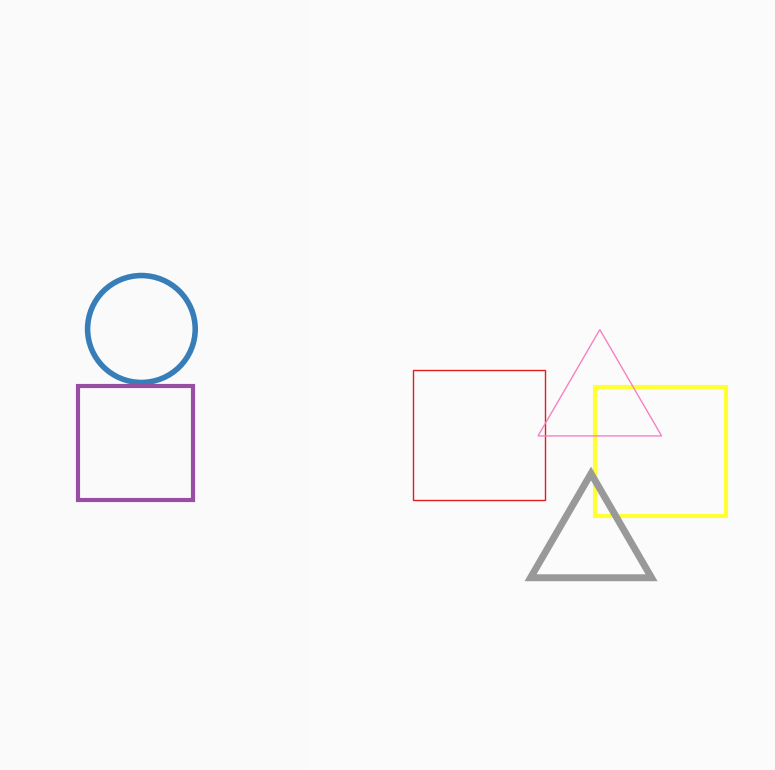[{"shape": "square", "thickness": 0.5, "radius": 0.42, "center": [0.618, 0.435]}, {"shape": "circle", "thickness": 2, "radius": 0.35, "center": [0.182, 0.573]}, {"shape": "square", "thickness": 1.5, "radius": 0.37, "center": [0.175, 0.424]}, {"shape": "square", "thickness": 1.5, "radius": 0.42, "center": [0.852, 0.413]}, {"shape": "triangle", "thickness": 0.5, "radius": 0.46, "center": [0.774, 0.48]}, {"shape": "triangle", "thickness": 2.5, "radius": 0.45, "center": [0.763, 0.295]}]